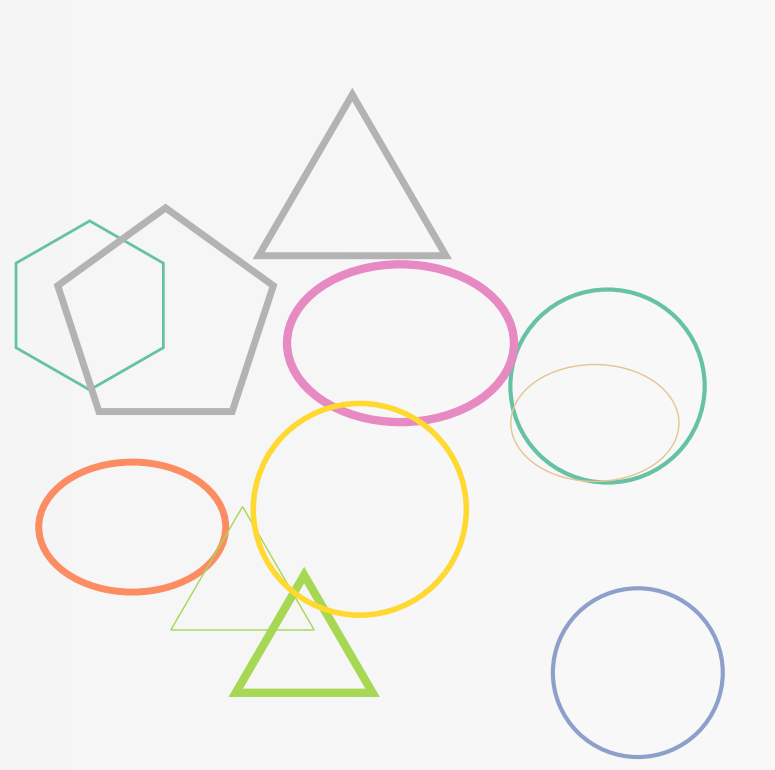[{"shape": "circle", "thickness": 1.5, "radius": 0.63, "center": [0.784, 0.499]}, {"shape": "hexagon", "thickness": 1, "radius": 0.55, "center": [0.116, 0.603]}, {"shape": "oval", "thickness": 2.5, "radius": 0.6, "center": [0.171, 0.315]}, {"shape": "circle", "thickness": 1.5, "radius": 0.55, "center": [0.823, 0.126]}, {"shape": "oval", "thickness": 3, "radius": 0.73, "center": [0.517, 0.554]}, {"shape": "triangle", "thickness": 3, "radius": 0.51, "center": [0.392, 0.151]}, {"shape": "triangle", "thickness": 0.5, "radius": 0.53, "center": [0.313, 0.235]}, {"shape": "circle", "thickness": 2, "radius": 0.69, "center": [0.464, 0.339]}, {"shape": "oval", "thickness": 0.5, "radius": 0.54, "center": [0.768, 0.451]}, {"shape": "triangle", "thickness": 2.5, "radius": 0.7, "center": [0.455, 0.738]}, {"shape": "pentagon", "thickness": 2.5, "radius": 0.73, "center": [0.214, 0.584]}]